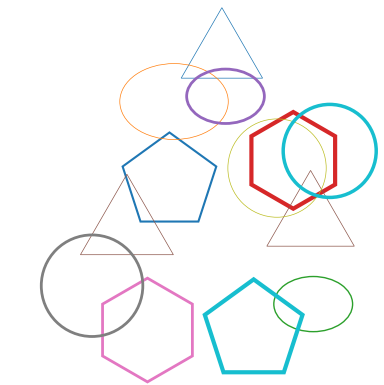[{"shape": "triangle", "thickness": 0.5, "radius": 0.61, "center": [0.576, 0.858]}, {"shape": "pentagon", "thickness": 1.5, "radius": 0.64, "center": [0.44, 0.528]}, {"shape": "oval", "thickness": 0.5, "radius": 0.7, "center": [0.452, 0.736]}, {"shape": "oval", "thickness": 1, "radius": 0.51, "center": [0.814, 0.21]}, {"shape": "hexagon", "thickness": 3, "radius": 0.63, "center": [0.762, 0.583]}, {"shape": "oval", "thickness": 2, "radius": 0.5, "center": [0.586, 0.75]}, {"shape": "triangle", "thickness": 0.5, "radius": 0.66, "center": [0.807, 0.426]}, {"shape": "triangle", "thickness": 0.5, "radius": 0.7, "center": [0.33, 0.408]}, {"shape": "hexagon", "thickness": 2, "radius": 0.67, "center": [0.383, 0.143]}, {"shape": "circle", "thickness": 2, "radius": 0.66, "center": [0.239, 0.258]}, {"shape": "circle", "thickness": 0.5, "radius": 0.64, "center": [0.72, 0.563]}, {"shape": "pentagon", "thickness": 3, "radius": 0.67, "center": [0.659, 0.141]}, {"shape": "circle", "thickness": 2.5, "radius": 0.6, "center": [0.856, 0.608]}]